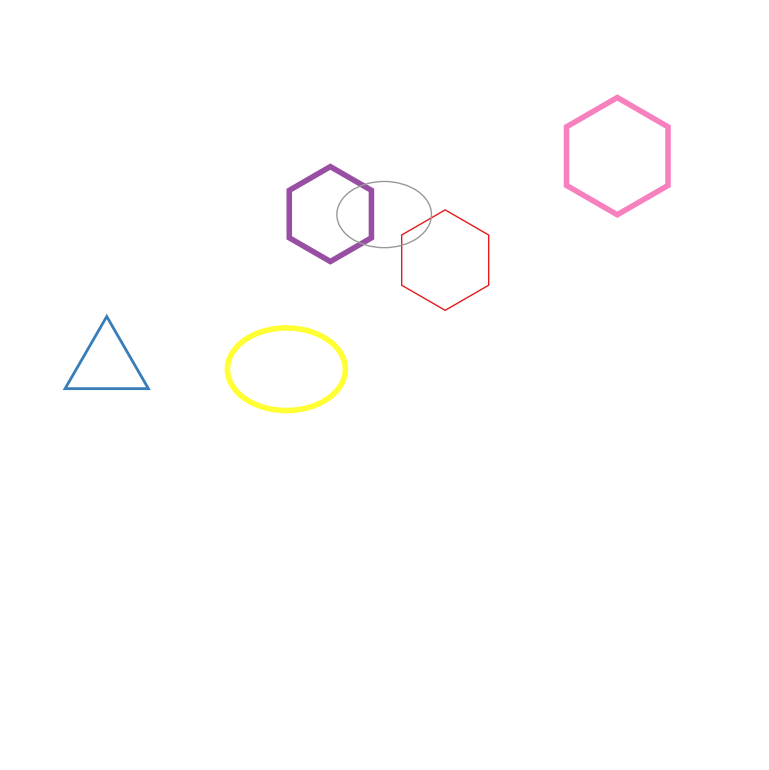[{"shape": "hexagon", "thickness": 0.5, "radius": 0.33, "center": [0.578, 0.662]}, {"shape": "triangle", "thickness": 1, "radius": 0.31, "center": [0.139, 0.526]}, {"shape": "hexagon", "thickness": 2, "radius": 0.31, "center": [0.429, 0.722]}, {"shape": "oval", "thickness": 2, "radius": 0.38, "center": [0.372, 0.52]}, {"shape": "hexagon", "thickness": 2, "radius": 0.38, "center": [0.802, 0.797]}, {"shape": "oval", "thickness": 0.5, "radius": 0.31, "center": [0.499, 0.721]}]